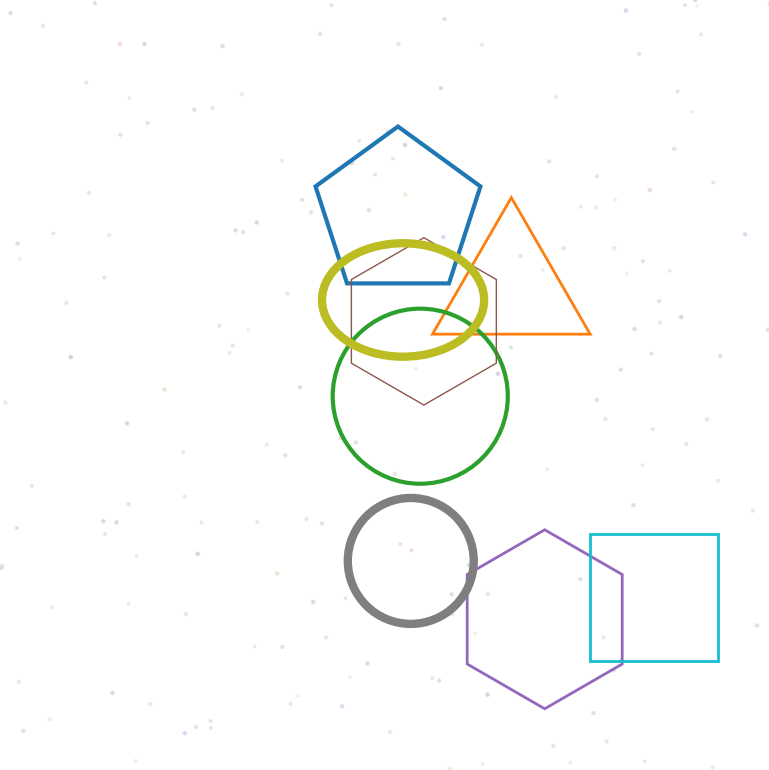[{"shape": "pentagon", "thickness": 1.5, "radius": 0.56, "center": [0.517, 0.723]}, {"shape": "triangle", "thickness": 1, "radius": 0.59, "center": [0.664, 0.625]}, {"shape": "circle", "thickness": 1.5, "radius": 0.57, "center": [0.546, 0.485]}, {"shape": "hexagon", "thickness": 1, "radius": 0.58, "center": [0.707, 0.196]}, {"shape": "hexagon", "thickness": 0.5, "radius": 0.54, "center": [0.55, 0.583]}, {"shape": "circle", "thickness": 3, "radius": 0.41, "center": [0.533, 0.272]}, {"shape": "oval", "thickness": 3, "radius": 0.53, "center": [0.523, 0.61]}, {"shape": "square", "thickness": 1, "radius": 0.41, "center": [0.849, 0.224]}]